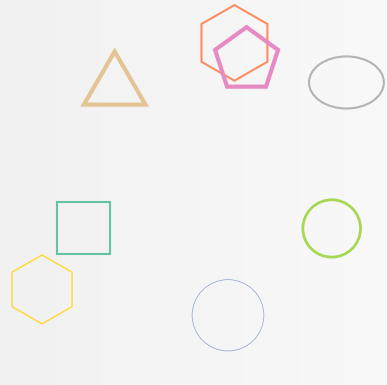[{"shape": "square", "thickness": 1.5, "radius": 0.34, "center": [0.215, 0.409]}, {"shape": "hexagon", "thickness": 1.5, "radius": 0.49, "center": [0.605, 0.889]}, {"shape": "circle", "thickness": 0.5, "radius": 0.46, "center": [0.588, 0.181]}, {"shape": "pentagon", "thickness": 3, "radius": 0.43, "center": [0.636, 0.844]}, {"shape": "circle", "thickness": 2, "radius": 0.37, "center": [0.856, 0.407]}, {"shape": "hexagon", "thickness": 1, "radius": 0.45, "center": [0.108, 0.248]}, {"shape": "triangle", "thickness": 3, "radius": 0.46, "center": [0.296, 0.774]}, {"shape": "oval", "thickness": 1.5, "radius": 0.48, "center": [0.894, 0.786]}]